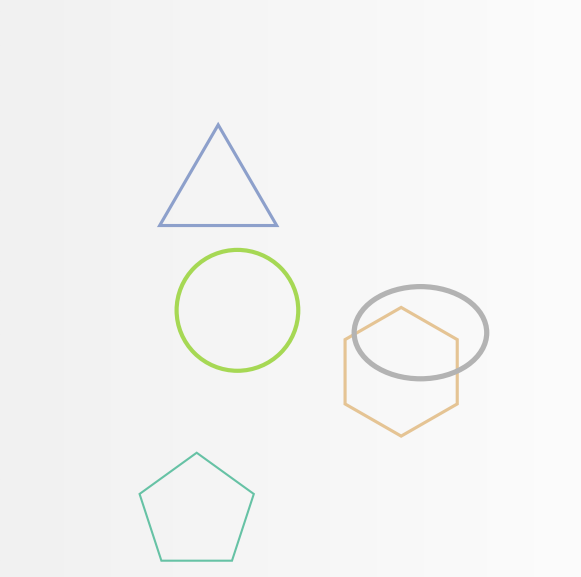[{"shape": "pentagon", "thickness": 1, "radius": 0.52, "center": [0.338, 0.112]}, {"shape": "triangle", "thickness": 1.5, "radius": 0.58, "center": [0.375, 0.667]}, {"shape": "circle", "thickness": 2, "radius": 0.52, "center": [0.408, 0.462]}, {"shape": "hexagon", "thickness": 1.5, "radius": 0.56, "center": [0.69, 0.355]}, {"shape": "oval", "thickness": 2.5, "radius": 0.57, "center": [0.723, 0.423]}]